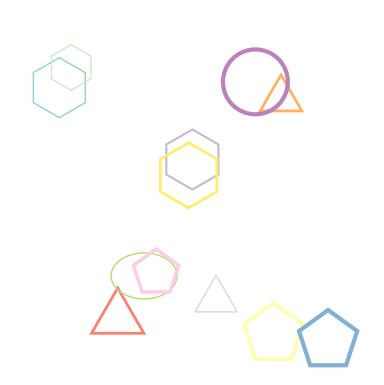[{"shape": "hexagon", "thickness": 1, "radius": 0.39, "center": [0.154, 0.772]}, {"shape": "pentagon", "thickness": 3, "radius": 0.4, "center": [0.71, 0.133]}, {"shape": "hexagon", "thickness": 1.5, "radius": 0.39, "center": [0.5, 0.586]}, {"shape": "triangle", "thickness": 2, "radius": 0.39, "center": [0.306, 0.174]}, {"shape": "pentagon", "thickness": 3, "radius": 0.4, "center": [0.852, 0.115]}, {"shape": "triangle", "thickness": 2, "radius": 0.31, "center": [0.73, 0.743]}, {"shape": "oval", "thickness": 1, "radius": 0.43, "center": [0.374, 0.283]}, {"shape": "pentagon", "thickness": 2.5, "radius": 0.31, "center": [0.405, 0.292]}, {"shape": "triangle", "thickness": 1, "radius": 0.32, "center": [0.561, 0.222]}, {"shape": "circle", "thickness": 3, "radius": 0.42, "center": [0.663, 0.787]}, {"shape": "hexagon", "thickness": 1, "radius": 0.3, "center": [0.185, 0.825]}, {"shape": "hexagon", "thickness": 2, "radius": 0.42, "center": [0.49, 0.545]}]